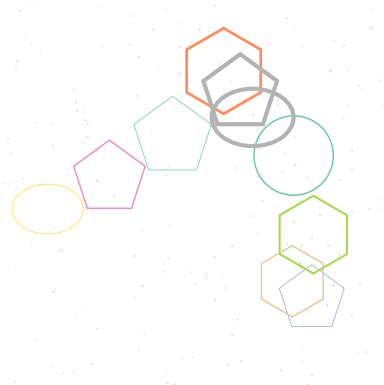[{"shape": "circle", "thickness": 1, "radius": 0.52, "center": [0.763, 0.596]}, {"shape": "pentagon", "thickness": 0.5, "radius": 0.53, "center": [0.448, 0.644]}, {"shape": "hexagon", "thickness": 2, "radius": 0.56, "center": [0.581, 0.816]}, {"shape": "pentagon", "thickness": 0.5, "radius": 0.44, "center": [0.81, 0.224]}, {"shape": "pentagon", "thickness": 1, "radius": 0.49, "center": [0.284, 0.538]}, {"shape": "hexagon", "thickness": 1.5, "radius": 0.5, "center": [0.814, 0.391]}, {"shape": "oval", "thickness": 0.5, "radius": 0.46, "center": [0.124, 0.457]}, {"shape": "hexagon", "thickness": 1, "radius": 0.46, "center": [0.759, 0.269]}, {"shape": "pentagon", "thickness": 3, "radius": 0.5, "center": [0.624, 0.759]}, {"shape": "oval", "thickness": 3, "radius": 0.53, "center": [0.656, 0.695]}]